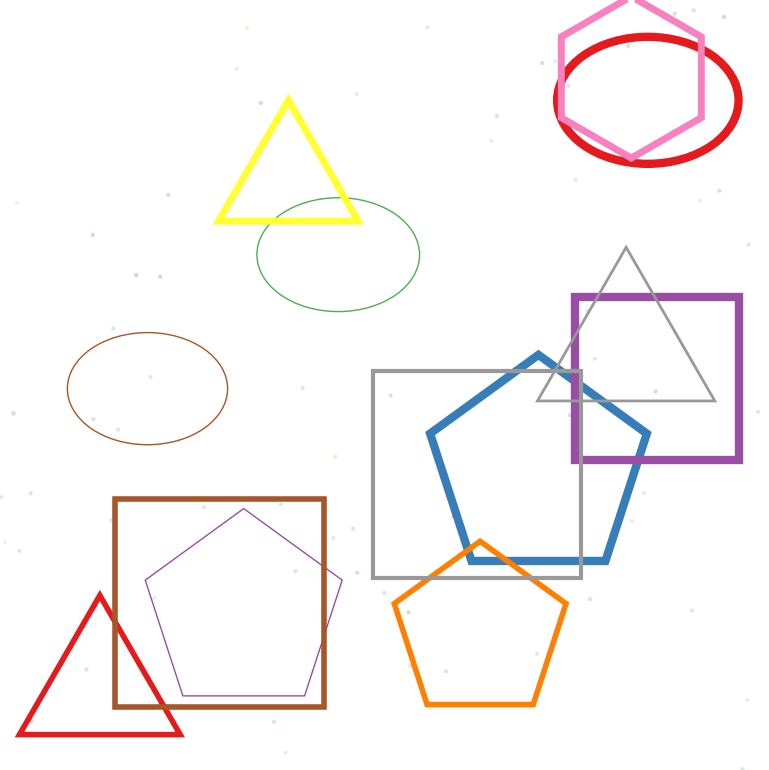[{"shape": "oval", "thickness": 3, "radius": 0.59, "center": [0.841, 0.87]}, {"shape": "triangle", "thickness": 2, "radius": 0.6, "center": [0.13, 0.106]}, {"shape": "pentagon", "thickness": 3, "radius": 0.74, "center": [0.699, 0.391]}, {"shape": "oval", "thickness": 0.5, "radius": 0.53, "center": [0.439, 0.669]}, {"shape": "pentagon", "thickness": 0.5, "radius": 0.67, "center": [0.317, 0.205]}, {"shape": "square", "thickness": 3, "radius": 0.53, "center": [0.853, 0.509]}, {"shape": "pentagon", "thickness": 2, "radius": 0.59, "center": [0.624, 0.18]}, {"shape": "triangle", "thickness": 2.5, "radius": 0.52, "center": [0.374, 0.765]}, {"shape": "square", "thickness": 2, "radius": 0.68, "center": [0.285, 0.217]}, {"shape": "oval", "thickness": 0.5, "radius": 0.52, "center": [0.192, 0.495]}, {"shape": "hexagon", "thickness": 2.5, "radius": 0.52, "center": [0.82, 0.9]}, {"shape": "square", "thickness": 1.5, "radius": 0.67, "center": [0.619, 0.383]}, {"shape": "triangle", "thickness": 1, "radius": 0.67, "center": [0.813, 0.546]}]